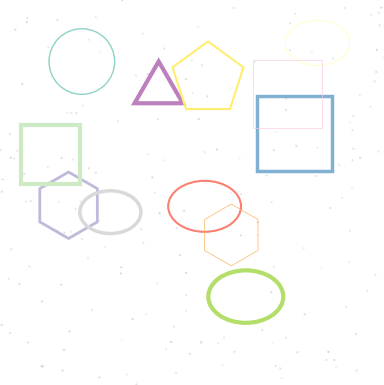[{"shape": "circle", "thickness": 1, "radius": 0.43, "center": [0.213, 0.84]}, {"shape": "oval", "thickness": 0.5, "radius": 0.42, "center": [0.825, 0.888]}, {"shape": "hexagon", "thickness": 2, "radius": 0.43, "center": [0.178, 0.467]}, {"shape": "oval", "thickness": 1.5, "radius": 0.47, "center": [0.531, 0.464]}, {"shape": "square", "thickness": 2.5, "radius": 0.49, "center": [0.765, 0.653]}, {"shape": "hexagon", "thickness": 0.5, "radius": 0.4, "center": [0.601, 0.39]}, {"shape": "oval", "thickness": 3, "radius": 0.49, "center": [0.638, 0.23]}, {"shape": "square", "thickness": 0.5, "radius": 0.45, "center": [0.746, 0.756]}, {"shape": "oval", "thickness": 2.5, "radius": 0.4, "center": [0.287, 0.449]}, {"shape": "triangle", "thickness": 3, "radius": 0.36, "center": [0.412, 0.768]}, {"shape": "square", "thickness": 3, "radius": 0.38, "center": [0.131, 0.599]}, {"shape": "pentagon", "thickness": 1.5, "radius": 0.48, "center": [0.54, 0.795]}]